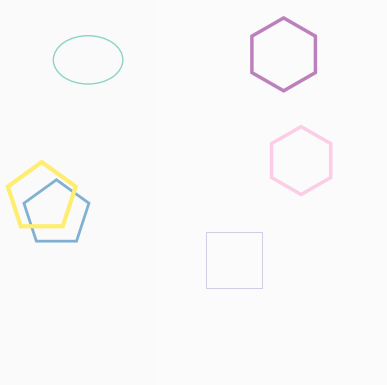[{"shape": "oval", "thickness": 1, "radius": 0.45, "center": [0.227, 0.845]}, {"shape": "square", "thickness": 0.5, "radius": 0.36, "center": [0.603, 0.325]}, {"shape": "pentagon", "thickness": 2, "radius": 0.44, "center": [0.146, 0.445]}, {"shape": "hexagon", "thickness": 2.5, "radius": 0.44, "center": [0.777, 0.583]}, {"shape": "hexagon", "thickness": 2.5, "radius": 0.47, "center": [0.732, 0.859]}, {"shape": "pentagon", "thickness": 3, "radius": 0.46, "center": [0.108, 0.487]}]